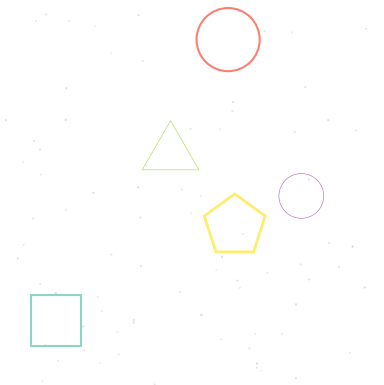[{"shape": "square", "thickness": 1.5, "radius": 0.33, "center": [0.145, 0.168]}, {"shape": "circle", "thickness": 1.5, "radius": 0.41, "center": [0.592, 0.897]}, {"shape": "triangle", "thickness": 0.5, "radius": 0.43, "center": [0.443, 0.601]}, {"shape": "circle", "thickness": 0.5, "radius": 0.29, "center": [0.783, 0.491]}, {"shape": "pentagon", "thickness": 2, "radius": 0.42, "center": [0.61, 0.413]}]